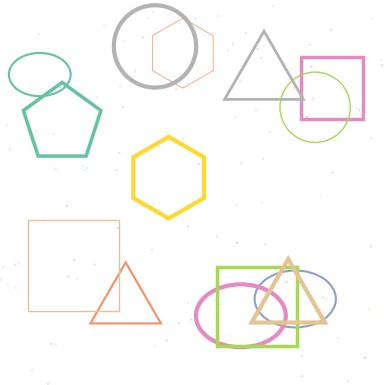[{"shape": "pentagon", "thickness": 2.5, "radius": 0.53, "center": [0.161, 0.68]}, {"shape": "oval", "thickness": 1.5, "radius": 0.4, "center": [0.103, 0.806]}, {"shape": "triangle", "thickness": 1.5, "radius": 0.53, "center": [0.326, 0.213]}, {"shape": "hexagon", "thickness": 0.5, "radius": 0.45, "center": [0.475, 0.862]}, {"shape": "oval", "thickness": 1.5, "radius": 0.53, "center": [0.767, 0.223]}, {"shape": "square", "thickness": 2.5, "radius": 0.41, "center": [0.862, 0.772]}, {"shape": "oval", "thickness": 3, "radius": 0.58, "center": [0.626, 0.18]}, {"shape": "circle", "thickness": 1, "radius": 0.46, "center": [0.819, 0.721]}, {"shape": "square", "thickness": 2.5, "radius": 0.52, "center": [0.668, 0.203]}, {"shape": "hexagon", "thickness": 3, "radius": 0.53, "center": [0.438, 0.539]}, {"shape": "triangle", "thickness": 3, "radius": 0.55, "center": [0.749, 0.217]}, {"shape": "square", "thickness": 1, "radius": 0.59, "center": [0.191, 0.31]}, {"shape": "triangle", "thickness": 2, "radius": 0.59, "center": [0.686, 0.801]}, {"shape": "circle", "thickness": 3, "radius": 0.53, "center": [0.403, 0.879]}]